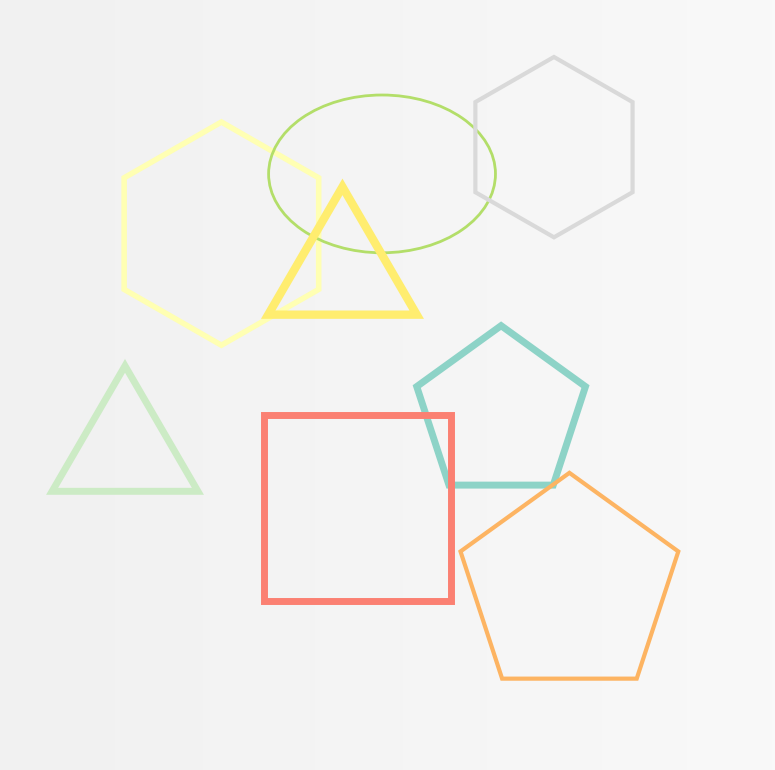[{"shape": "pentagon", "thickness": 2.5, "radius": 0.57, "center": [0.647, 0.463]}, {"shape": "hexagon", "thickness": 2, "radius": 0.72, "center": [0.286, 0.697]}, {"shape": "square", "thickness": 2.5, "radius": 0.6, "center": [0.461, 0.34]}, {"shape": "pentagon", "thickness": 1.5, "radius": 0.74, "center": [0.735, 0.238]}, {"shape": "oval", "thickness": 1, "radius": 0.73, "center": [0.493, 0.774]}, {"shape": "hexagon", "thickness": 1.5, "radius": 0.59, "center": [0.715, 0.809]}, {"shape": "triangle", "thickness": 2.5, "radius": 0.54, "center": [0.161, 0.416]}, {"shape": "triangle", "thickness": 3, "radius": 0.55, "center": [0.442, 0.647]}]